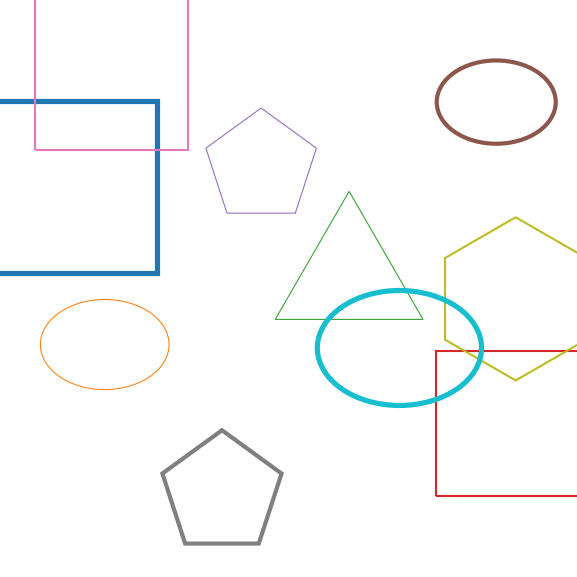[{"shape": "square", "thickness": 2.5, "radius": 0.74, "center": [0.123, 0.675]}, {"shape": "oval", "thickness": 0.5, "radius": 0.56, "center": [0.181, 0.403]}, {"shape": "triangle", "thickness": 0.5, "radius": 0.74, "center": [0.605, 0.52]}, {"shape": "square", "thickness": 1, "radius": 0.63, "center": [0.88, 0.266]}, {"shape": "pentagon", "thickness": 0.5, "radius": 0.5, "center": [0.452, 0.711]}, {"shape": "oval", "thickness": 2, "radius": 0.52, "center": [0.859, 0.822]}, {"shape": "square", "thickness": 1, "radius": 0.66, "center": [0.194, 0.872]}, {"shape": "pentagon", "thickness": 2, "radius": 0.54, "center": [0.384, 0.146]}, {"shape": "hexagon", "thickness": 1, "radius": 0.71, "center": [0.893, 0.482]}, {"shape": "oval", "thickness": 2.5, "radius": 0.71, "center": [0.692, 0.397]}]